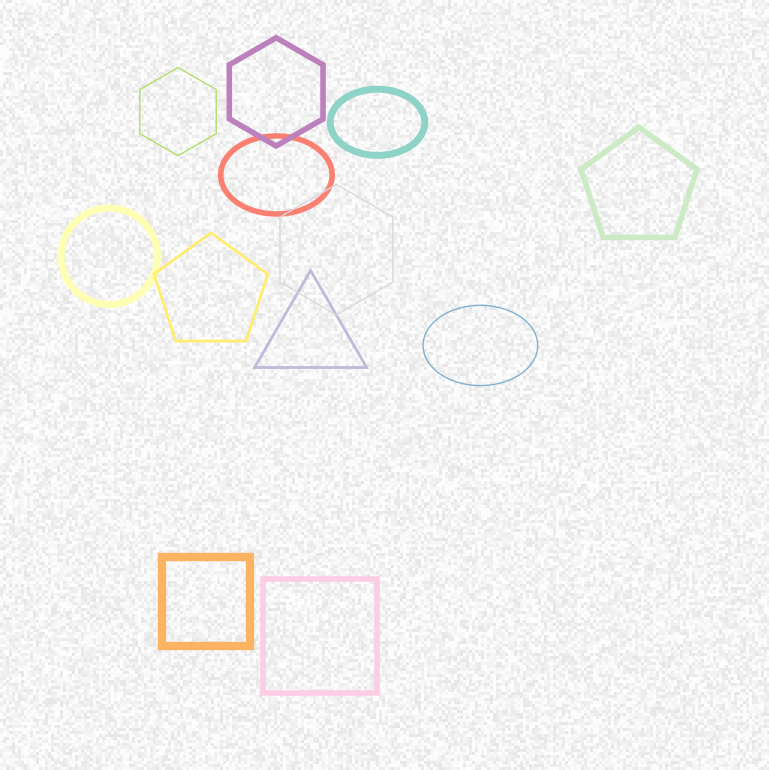[{"shape": "oval", "thickness": 2.5, "radius": 0.31, "center": [0.49, 0.841]}, {"shape": "circle", "thickness": 2.5, "radius": 0.31, "center": [0.142, 0.667]}, {"shape": "triangle", "thickness": 1, "radius": 0.42, "center": [0.403, 0.565]}, {"shape": "oval", "thickness": 2, "radius": 0.36, "center": [0.359, 0.773]}, {"shape": "oval", "thickness": 0.5, "radius": 0.37, "center": [0.624, 0.551]}, {"shape": "square", "thickness": 3, "radius": 0.29, "center": [0.267, 0.219]}, {"shape": "hexagon", "thickness": 0.5, "radius": 0.29, "center": [0.231, 0.855]}, {"shape": "square", "thickness": 2, "radius": 0.37, "center": [0.416, 0.174]}, {"shape": "hexagon", "thickness": 0.5, "radius": 0.42, "center": [0.437, 0.676]}, {"shape": "hexagon", "thickness": 2, "radius": 0.35, "center": [0.359, 0.881]}, {"shape": "pentagon", "thickness": 2, "radius": 0.4, "center": [0.83, 0.756]}, {"shape": "pentagon", "thickness": 1, "radius": 0.39, "center": [0.274, 0.62]}]